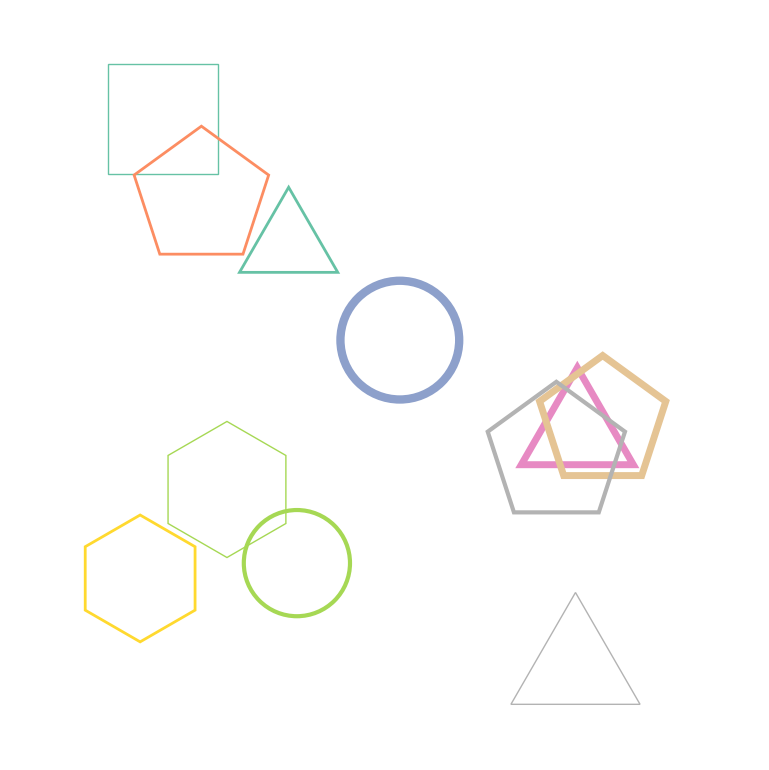[{"shape": "square", "thickness": 0.5, "radius": 0.36, "center": [0.212, 0.846]}, {"shape": "triangle", "thickness": 1, "radius": 0.37, "center": [0.375, 0.683]}, {"shape": "pentagon", "thickness": 1, "radius": 0.46, "center": [0.262, 0.744]}, {"shape": "circle", "thickness": 3, "radius": 0.39, "center": [0.519, 0.558]}, {"shape": "triangle", "thickness": 2.5, "radius": 0.42, "center": [0.75, 0.438]}, {"shape": "hexagon", "thickness": 0.5, "radius": 0.44, "center": [0.295, 0.364]}, {"shape": "circle", "thickness": 1.5, "radius": 0.34, "center": [0.386, 0.269]}, {"shape": "hexagon", "thickness": 1, "radius": 0.41, "center": [0.182, 0.249]}, {"shape": "pentagon", "thickness": 2.5, "radius": 0.43, "center": [0.783, 0.452]}, {"shape": "triangle", "thickness": 0.5, "radius": 0.48, "center": [0.747, 0.134]}, {"shape": "pentagon", "thickness": 1.5, "radius": 0.47, "center": [0.723, 0.41]}]